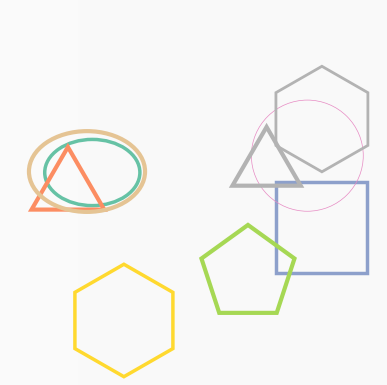[{"shape": "oval", "thickness": 2.5, "radius": 0.61, "center": [0.238, 0.552]}, {"shape": "triangle", "thickness": 3, "radius": 0.54, "center": [0.175, 0.51]}, {"shape": "square", "thickness": 2.5, "radius": 0.59, "center": [0.829, 0.409]}, {"shape": "circle", "thickness": 0.5, "radius": 0.72, "center": [0.793, 0.596]}, {"shape": "pentagon", "thickness": 3, "radius": 0.63, "center": [0.64, 0.289]}, {"shape": "hexagon", "thickness": 2.5, "radius": 0.73, "center": [0.32, 0.168]}, {"shape": "oval", "thickness": 3, "radius": 0.75, "center": [0.225, 0.555]}, {"shape": "triangle", "thickness": 3, "radius": 0.51, "center": [0.688, 0.569]}, {"shape": "hexagon", "thickness": 2, "radius": 0.69, "center": [0.831, 0.691]}]